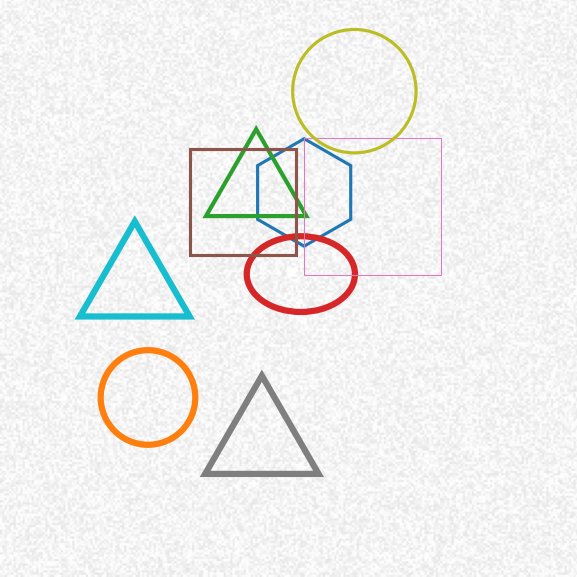[{"shape": "hexagon", "thickness": 1.5, "radius": 0.47, "center": [0.527, 0.666]}, {"shape": "circle", "thickness": 3, "radius": 0.41, "center": [0.256, 0.311]}, {"shape": "triangle", "thickness": 2, "radius": 0.5, "center": [0.444, 0.675]}, {"shape": "oval", "thickness": 3, "radius": 0.47, "center": [0.521, 0.525]}, {"shape": "square", "thickness": 1.5, "radius": 0.46, "center": [0.421, 0.649]}, {"shape": "square", "thickness": 0.5, "radius": 0.59, "center": [0.645, 0.642]}, {"shape": "triangle", "thickness": 3, "radius": 0.57, "center": [0.453, 0.235]}, {"shape": "circle", "thickness": 1.5, "radius": 0.53, "center": [0.614, 0.841]}, {"shape": "triangle", "thickness": 3, "radius": 0.55, "center": [0.233, 0.506]}]